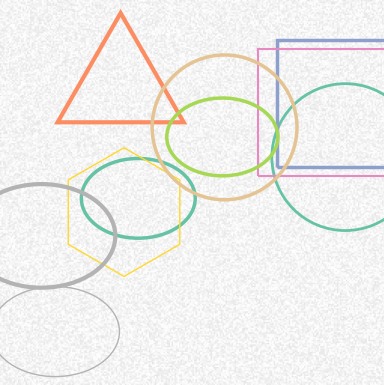[{"shape": "circle", "thickness": 2, "radius": 0.95, "center": [0.897, 0.592]}, {"shape": "oval", "thickness": 2.5, "radius": 0.74, "center": [0.359, 0.485]}, {"shape": "triangle", "thickness": 3, "radius": 0.95, "center": [0.313, 0.777]}, {"shape": "square", "thickness": 2.5, "radius": 0.83, "center": [0.884, 0.73]}, {"shape": "square", "thickness": 1.5, "radius": 0.83, "center": [0.835, 0.708]}, {"shape": "oval", "thickness": 2.5, "radius": 0.72, "center": [0.577, 0.644]}, {"shape": "hexagon", "thickness": 1, "radius": 0.84, "center": [0.322, 0.449]}, {"shape": "circle", "thickness": 2.5, "radius": 0.94, "center": [0.583, 0.669]}, {"shape": "oval", "thickness": 1, "radius": 0.84, "center": [0.143, 0.139]}, {"shape": "oval", "thickness": 3, "radius": 0.96, "center": [0.107, 0.387]}]